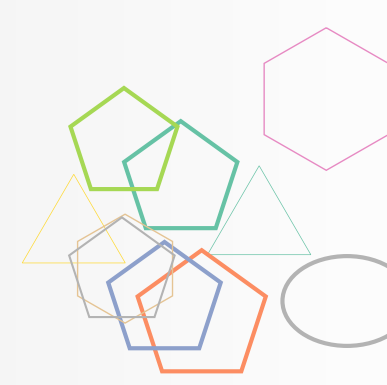[{"shape": "pentagon", "thickness": 3, "radius": 0.77, "center": [0.466, 0.532]}, {"shape": "triangle", "thickness": 0.5, "radius": 0.77, "center": [0.669, 0.415]}, {"shape": "pentagon", "thickness": 3, "radius": 0.87, "center": [0.52, 0.176]}, {"shape": "pentagon", "thickness": 3, "radius": 0.76, "center": [0.424, 0.219]}, {"shape": "hexagon", "thickness": 1, "radius": 0.93, "center": [0.842, 0.743]}, {"shape": "pentagon", "thickness": 3, "radius": 0.73, "center": [0.32, 0.626]}, {"shape": "triangle", "thickness": 0.5, "radius": 0.77, "center": [0.19, 0.394]}, {"shape": "hexagon", "thickness": 1, "radius": 0.71, "center": [0.323, 0.302]}, {"shape": "oval", "thickness": 3, "radius": 0.83, "center": [0.896, 0.218]}, {"shape": "pentagon", "thickness": 1.5, "radius": 0.72, "center": [0.315, 0.292]}]